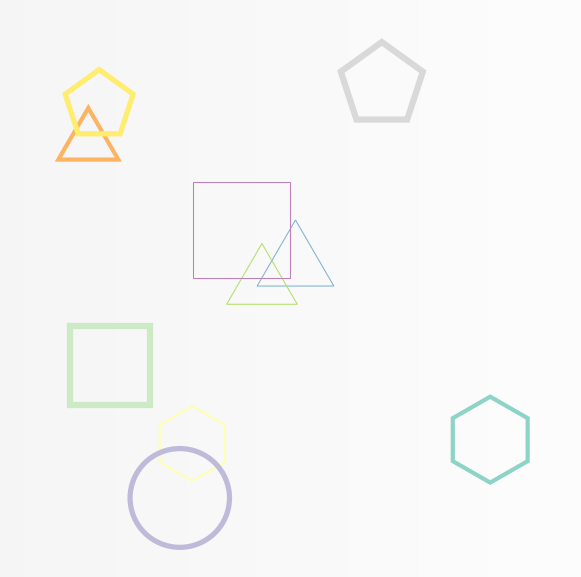[{"shape": "hexagon", "thickness": 2, "radius": 0.37, "center": [0.843, 0.238]}, {"shape": "hexagon", "thickness": 1, "radius": 0.32, "center": [0.331, 0.231]}, {"shape": "circle", "thickness": 2.5, "radius": 0.43, "center": [0.309, 0.137]}, {"shape": "triangle", "thickness": 0.5, "radius": 0.38, "center": [0.508, 0.542]}, {"shape": "triangle", "thickness": 2, "radius": 0.3, "center": [0.152, 0.753]}, {"shape": "triangle", "thickness": 0.5, "radius": 0.35, "center": [0.451, 0.507]}, {"shape": "pentagon", "thickness": 3, "radius": 0.37, "center": [0.657, 0.852]}, {"shape": "square", "thickness": 0.5, "radius": 0.42, "center": [0.416, 0.601]}, {"shape": "square", "thickness": 3, "radius": 0.34, "center": [0.189, 0.366]}, {"shape": "pentagon", "thickness": 2.5, "radius": 0.31, "center": [0.171, 0.817]}]